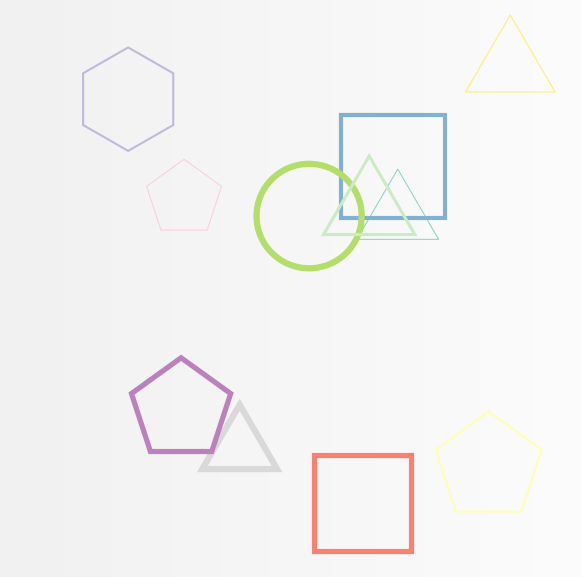[{"shape": "triangle", "thickness": 0.5, "radius": 0.41, "center": [0.684, 0.625]}, {"shape": "pentagon", "thickness": 1, "radius": 0.48, "center": [0.841, 0.191]}, {"shape": "hexagon", "thickness": 1, "radius": 0.45, "center": [0.22, 0.827]}, {"shape": "square", "thickness": 2.5, "radius": 0.41, "center": [0.624, 0.128]}, {"shape": "square", "thickness": 2, "radius": 0.45, "center": [0.677, 0.711]}, {"shape": "circle", "thickness": 3, "radius": 0.45, "center": [0.532, 0.625]}, {"shape": "pentagon", "thickness": 0.5, "radius": 0.34, "center": [0.317, 0.656]}, {"shape": "triangle", "thickness": 3, "radius": 0.37, "center": [0.412, 0.224]}, {"shape": "pentagon", "thickness": 2.5, "radius": 0.45, "center": [0.312, 0.29]}, {"shape": "triangle", "thickness": 1.5, "radius": 0.45, "center": [0.635, 0.638]}, {"shape": "triangle", "thickness": 0.5, "radius": 0.44, "center": [0.878, 0.884]}]